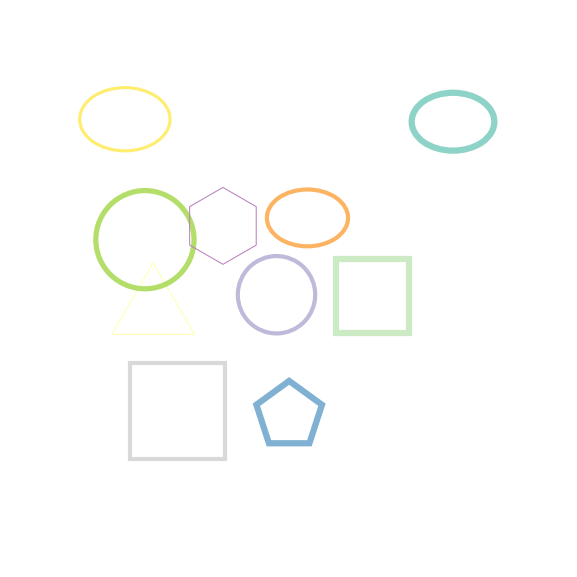[{"shape": "oval", "thickness": 3, "radius": 0.36, "center": [0.784, 0.788]}, {"shape": "triangle", "thickness": 0.5, "radius": 0.41, "center": [0.265, 0.461]}, {"shape": "circle", "thickness": 2, "radius": 0.33, "center": [0.479, 0.489]}, {"shape": "pentagon", "thickness": 3, "radius": 0.3, "center": [0.501, 0.28]}, {"shape": "oval", "thickness": 2, "radius": 0.35, "center": [0.532, 0.622]}, {"shape": "circle", "thickness": 2.5, "radius": 0.43, "center": [0.251, 0.584]}, {"shape": "square", "thickness": 2, "radius": 0.41, "center": [0.308, 0.288]}, {"shape": "hexagon", "thickness": 0.5, "radius": 0.33, "center": [0.386, 0.608]}, {"shape": "square", "thickness": 3, "radius": 0.32, "center": [0.645, 0.487]}, {"shape": "oval", "thickness": 1.5, "radius": 0.39, "center": [0.216, 0.793]}]